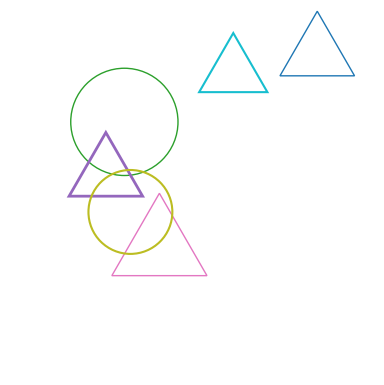[{"shape": "triangle", "thickness": 1, "radius": 0.56, "center": [0.824, 0.859]}, {"shape": "circle", "thickness": 1, "radius": 0.7, "center": [0.323, 0.683]}, {"shape": "triangle", "thickness": 2, "radius": 0.55, "center": [0.275, 0.546]}, {"shape": "triangle", "thickness": 1, "radius": 0.71, "center": [0.414, 0.355]}, {"shape": "circle", "thickness": 1.5, "radius": 0.54, "center": [0.339, 0.449]}, {"shape": "triangle", "thickness": 1.5, "radius": 0.51, "center": [0.606, 0.812]}]